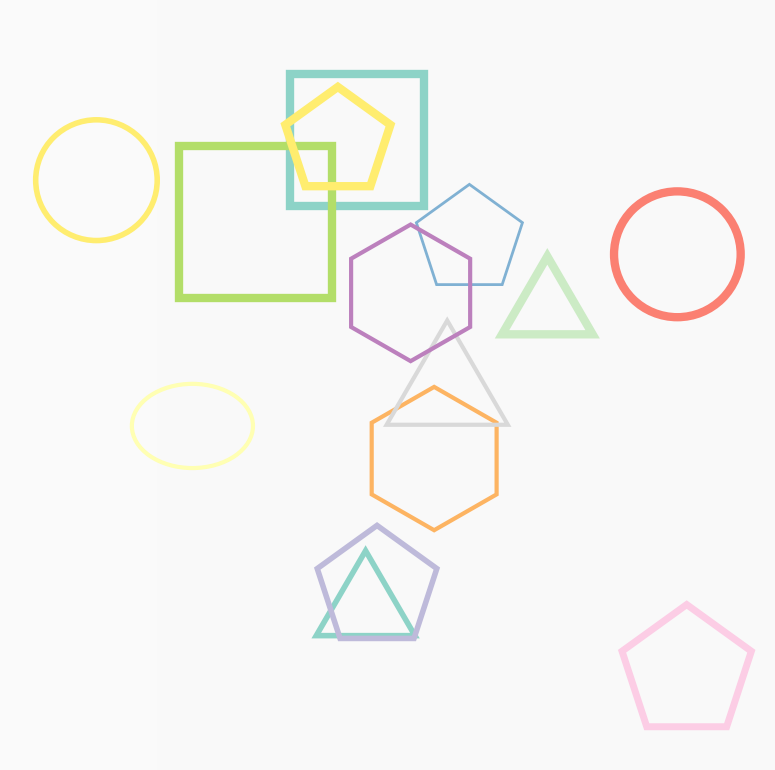[{"shape": "triangle", "thickness": 2, "radius": 0.37, "center": [0.472, 0.211]}, {"shape": "square", "thickness": 3, "radius": 0.43, "center": [0.461, 0.818]}, {"shape": "oval", "thickness": 1.5, "radius": 0.39, "center": [0.248, 0.447]}, {"shape": "pentagon", "thickness": 2, "radius": 0.41, "center": [0.487, 0.236]}, {"shape": "circle", "thickness": 3, "radius": 0.41, "center": [0.874, 0.67]}, {"shape": "pentagon", "thickness": 1, "radius": 0.36, "center": [0.606, 0.689]}, {"shape": "hexagon", "thickness": 1.5, "radius": 0.47, "center": [0.56, 0.404]}, {"shape": "square", "thickness": 3, "radius": 0.49, "center": [0.33, 0.712]}, {"shape": "pentagon", "thickness": 2.5, "radius": 0.44, "center": [0.886, 0.127]}, {"shape": "triangle", "thickness": 1.5, "radius": 0.45, "center": [0.577, 0.494]}, {"shape": "hexagon", "thickness": 1.5, "radius": 0.44, "center": [0.53, 0.62]}, {"shape": "triangle", "thickness": 3, "radius": 0.34, "center": [0.706, 0.6]}, {"shape": "circle", "thickness": 2, "radius": 0.39, "center": [0.124, 0.766]}, {"shape": "pentagon", "thickness": 3, "radius": 0.36, "center": [0.436, 0.816]}]